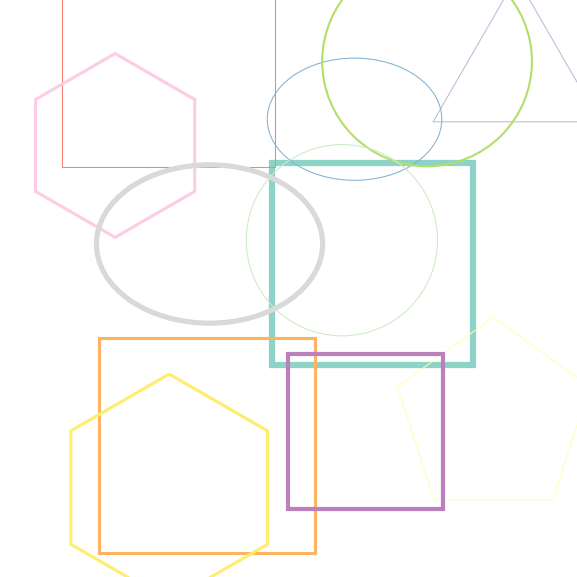[{"shape": "square", "thickness": 3, "radius": 0.87, "center": [0.645, 0.541]}, {"shape": "pentagon", "thickness": 0.5, "radius": 0.87, "center": [0.854, 0.275]}, {"shape": "triangle", "thickness": 0.5, "radius": 0.83, "center": [0.894, 0.872]}, {"shape": "square", "thickness": 0.5, "radius": 0.92, "center": [0.292, 0.895]}, {"shape": "oval", "thickness": 0.5, "radius": 0.76, "center": [0.614, 0.793]}, {"shape": "square", "thickness": 1.5, "radius": 0.93, "center": [0.358, 0.228]}, {"shape": "circle", "thickness": 1, "radius": 0.91, "center": [0.74, 0.893]}, {"shape": "hexagon", "thickness": 1.5, "radius": 0.8, "center": [0.199, 0.747]}, {"shape": "oval", "thickness": 2.5, "radius": 0.98, "center": [0.363, 0.577]}, {"shape": "square", "thickness": 2, "radius": 0.67, "center": [0.633, 0.252]}, {"shape": "circle", "thickness": 0.5, "radius": 0.83, "center": [0.592, 0.583]}, {"shape": "hexagon", "thickness": 1.5, "radius": 0.98, "center": [0.293, 0.155]}]